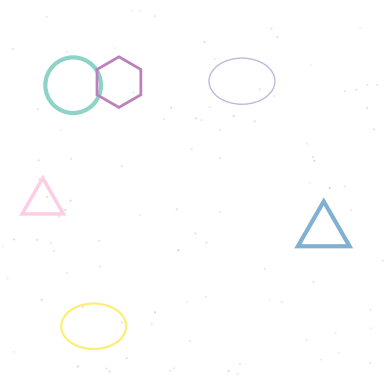[{"shape": "circle", "thickness": 3, "radius": 0.36, "center": [0.19, 0.779]}, {"shape": "oval", "thickness": 1, "radius": 0.43, "center": [0.629, 0.789]}, {"shape": "triangle", "thickness": 3, "radius": 0.39, "center": [0.841, 0.399]}, {"shape": "triangle", "thickness": 2.5, "radius": 0.31, "center": [0.111, 0.475]}, {"shape": "hexagon", "thickness": 2, "radius": 0.33, "center": [0.309, 0.787]}, {"shape": "oval", "thickness": 1.5, "radius": 0.42, "center": [0.243, 0.153]}]